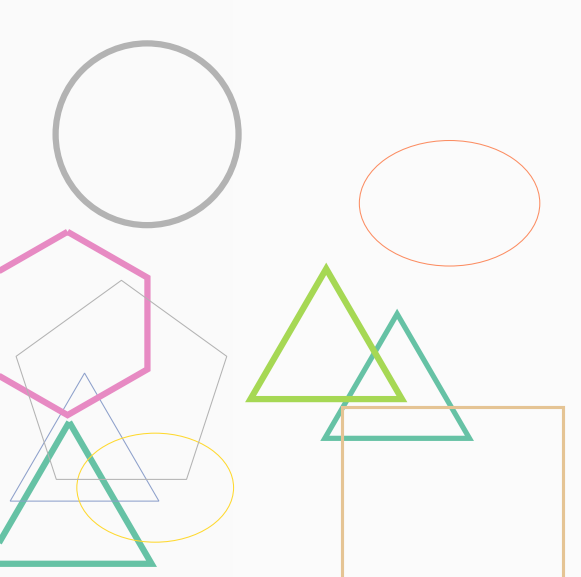[{"shape": "triangle", "thickness": 2.5, "radius": 0.72, "center": [0.683, 0.312]}, {"shape": "triangle", "thickness": 3, "radius": 0.82, "center": [0.119, 0.105]}, {"shape": "oval", "thickness": 0.5, "radius": 0.78, "center": [0.773, 0.647]}, {"shape": "triangle", "thickness": 0.5, "radius": 0.74, "center": [0.145, 0.205]}, {"shape": "hexagon", "thickness": 3, "radius": 0.79, "center": [0.116, 0.439]}, {"shape": "triangle", "thickness": 3, "radius": 0.75, "center": [0.561, 0.383]}, {"shape": "oval", "thickness": 0.5, "radius": 0.67, "center": [0.267, 0.155]}, {"shape": "square", "thickness": 1.5, "radius": 0.95, "center": [0.779, 0.104]}, {"shape": "circle", "thickness": 3, "radius": 0.79, "center": [0.253, 0.767]}, {"shape": "pentagon", "thickness": 0.5, "radius": 0.95, "center": [0.209, 0.323]}]